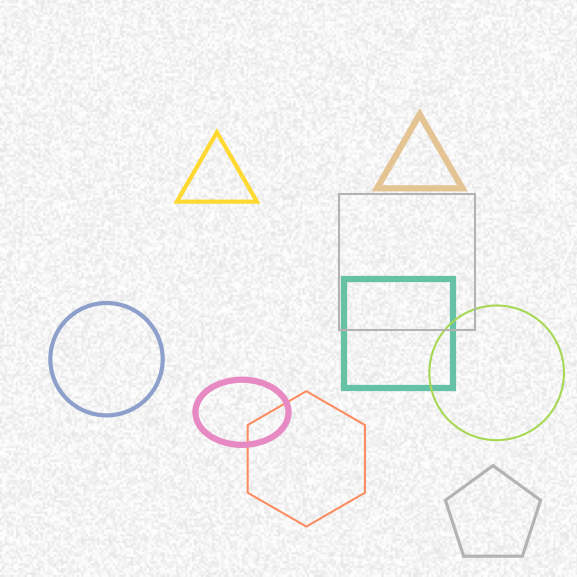[{"shape": "square", "thickness": 3, "radius": 0.47, "center": [0.69, 0.422]}, {"shape": "hexagon", "thickness": 1, "radius": 0.59, "center": [0.53, 0.205]}, {"shape": "circle", "thickness": 2, "radius": 0.49, "center": [0.184, 0.377]}, {"shape": "oval", "thickness": 3, "radius": 0.4, "center": [0.419, 0.285]}, {"shape": "circle", "thickness": 1, "radius": 0.58, "center": [0.86, 0.354]}, {"shape": "triangle", "thickness": 2, "radius": 0.4, "center": [0.376, 0.69]}, {"shape": "triangle", "thickness": 3, "radius": 0.43, "center": [0.727, 0.716]}, {"shape": "square", "thickness": 1, "radius": 0.59, "center": [0.705, 0.545]}, {"shape": "pentagon", "thickness": 1.5, "radius": 0.43, "center": [0.854, 0.106]}]